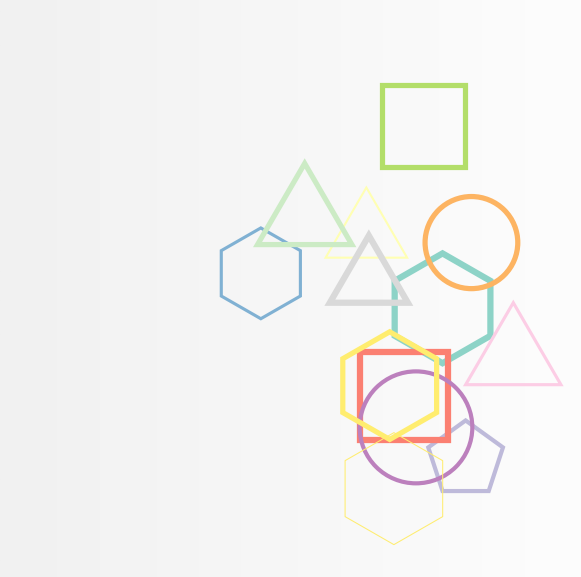[{"shape": "hexagon", "thickness": 3, "radius": 0.48, "center": [0.761, 0.465]}, {"shape": "triangle", "thickness": 1, "radius": 0.4, "center": [0.63, 0.593]}, {"shape": "pentagon", "thickness": 2, "radius": 0.34, "center": [0.801, 0.203]}, {"shape": "square", "thickness": 3, "radius": 0.38, "center": [0.695, 0.313]}, {"shape": "hexagon", "thickness": 1.5, "radius": 0.39, "center": [0.449, 0.526]}, {"shape": "circle", "thickness": 2.5, "radius": 0.4, "center": [0.811, 0.579]}, {"shape": "square", "thickness": 2.5, "radius": 0.36, "center": [0.728, 0.781]}, {"shape": "triangle", "thickness": 1.5, "radius": 0.47, "center": [0.883, 0.38]}, {"shape": "triangle", "thickness": 3, "radius": 0.39, "center": [0.635, 0.514]}, {"shape": "circle", "thickness": 2, "radius": 0.48, "center": [0.716, 0.259]}, {"shape": "triangle", "thickness": 2.5, "radius": 0.47, "center": [0.524, 0.622]}, {"shape": "hexagon", "thickness": 2.5, "radius": 0.47, "center": [0.67, 0.331]}, {"shape": "hexagon", "thickness": 0.5, "radius": 0.48, "center": [0.678, 0.153]}]